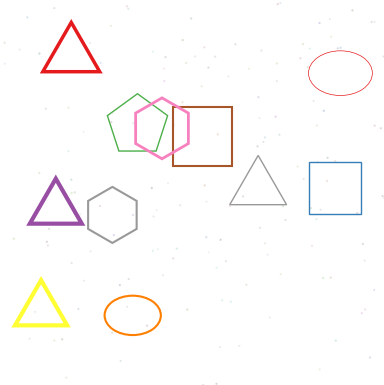[{"shape": "triangle", "thickness": 2.5, "radius": 0.43, "center": [0.185, 0.856]}, {"shape": "oval", "thickness": 0.5, "radius": 0.41, "center": [0.884, 0.81]}, {"shape": "square", "thickness": 1, "radius": 0.34, "center": [0.87, 0.512]}, {"shape": "pentagon", "thickness": 1, "radius": 0.41, "center": [0.357, 0.674]}, {"shape": "triangle", "thickness": 3, "radius": 0.39, "center": [0.145, 0.458]}, {"shape": "oval", "thickness": 1.5, "radius": 0.37, "center": [0.345, 0.181]}, {"shape": "triangle", "thickness": 3, "radius": 0.39, "center": [0.107, 0.194]}, {"shape": "square", "thickness": 1.5, "radius": 0.38, "center": [0.525, 0.645]}, {"shape": "hexagon", "thickness": 2, "radius": 0.4, "center": [0.421, 0.667]}, {"shape": "hexagon", "thickness": 1.5, "radius": 0.36, "center": [0.292, 0.442]}, {"shape": "triangle", "thickness": 1, "radius": 0.43, "center": [0.671, 0.511]}]